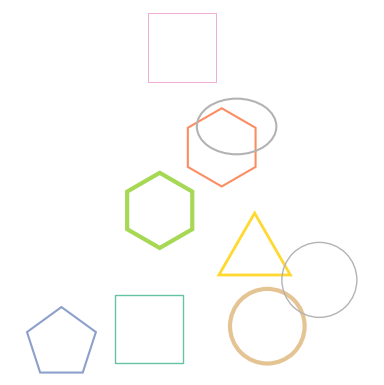[{"shape": "square", "thickness": 1, "radius": 0.44, "center": [0.388, 0.146]}, {"shape": "hexagon", "thickness": 1.5, "radius": 0.51, "center": [0.576, 0.617]}, {"shape": "pentagon", "thickness": 1.5, "radius": 0.47, "center": [0.16, 0.108]}, {"shape": "square", "thickness": 0.5, "radius": 0.44, "center": [0.472, 0.877]}, {"shape": "hexagon", "thickness": 3, "radius": 0.49, "center": [0.415, 0.454]}, {"shape": "triangle", "thickness": 2, "radius": 0.54, "center": [0.661, 0.339]}, {"shape": "circle", "thickness": 3, "radius": 0.48, "center": [0.694, 0.153]}, {"shape": "circle", "thickness": 1, "radius": 0.49, "center": [0.83, 0.273]}, {"shape": "oval", "thickness": 1.5, "radius": 0.52, "center": [0.615, 0.672]}]